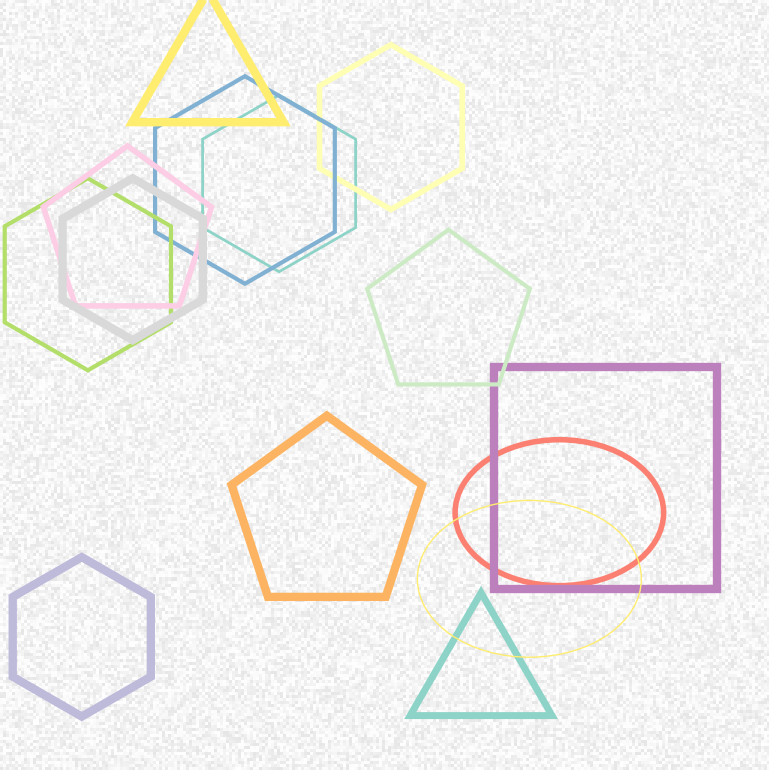[{"shape": "triangle", "thickness": 2.5, "radius": 0.53, "center": [0.625, 0.124]}, {"shape": "hexagon", "thickness": 1, "radius": 0.57, "center": [0.362, 0.762]}, {"shape": "hexagon", "thickness": 2, "radius": 0.54, "center": [0.508, 0.835]}, {"shape": "hexagon", "thickness": 3, "radius": 0.52, "center": [0.106, 0.173]}, {"shape": "oval", "thickness": 2, "radius": 0.68, "center": [0.726, 0.334]}, {"shape": "hexagon", "thickness": 1.5, "radius": 0.67, "center": [0.318, 0.766]}, {"shape": "pentagon", "thickness": 3, "radius": 0.65, "center": [0.424, 0.33]}, {"shape": "hexagon", "thickness": 1.5, "radius": 0.62, "center": [0.114, 0.644]}, {"shape": "pentagon", "thickness": 2, "radius": 0.57, "center": [0.166, 0.696]}, {"shape": "hexagon", "thickness": 3, "radius": 0.53, "center": [0.172, 0.663]}, {"shape": "square", "thickness": 3, "radius": 0.72, "center": [0.786, 0.379]}, {"shape": "pentagon", "thickness": 1.5, "radius": 0.56, "center": [0.582, 0.591]}, {"shape": "oval", "thickness": 0.5, "radius": 0.73, "center": [0.687, 0.248]}, {"shape": "triangle", "thickness": 3, "radius": 0.57, "center": [0.27, 0.898]}]